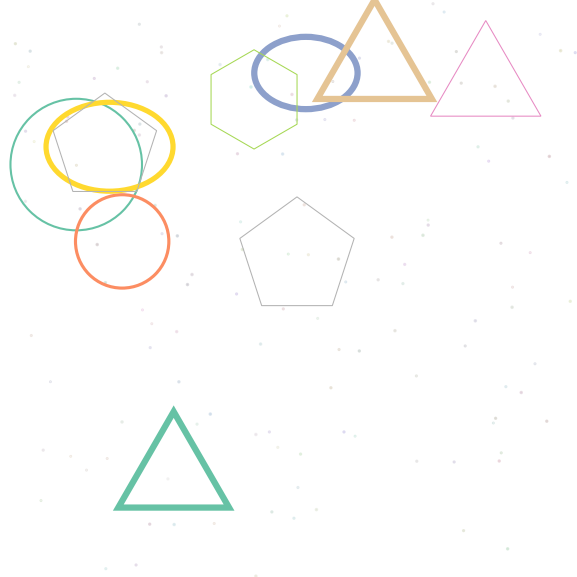[{"shape": "circle", "thickness": 1, "radius": 0.57, "center": [0.132, 0.714]}, {"shape": "triangle", "thickness": 3, "radius": 0.55, "center": [0.301, 0.176]}, {"shape": "circle", "thickness": 1.5, "radius": 0.4, "center": [0.212, 0.581]}, {"shape": "oval", "thickness": 3, "radius": 0.45, "center": [0.53, 0.873]}, {"shape": "triangle", "thickness": 0.5, "radius": 0.55, "center": [0.841, 0.853]}, {"shape": "hexagon", "thickness": 0.5, "radius": 0.43, "center": [0.44, 0.827]}, {"shape": "oval", "thickness": 2.5, "radius": 0.55, "center": [0.19, 0.745]}, {"shape": "triangle", "thickness": 3, "radius": 0.57, "center": [0.649, 0.885]}, {"shape": "pentagon", "thickness": 0.5, "radius": 0.47, "center": [0.182, 0.744]}, {"shape": "pentagon", "thickness": 0.5, "radius": 0.52, "center": [0.514, 0.554]}]